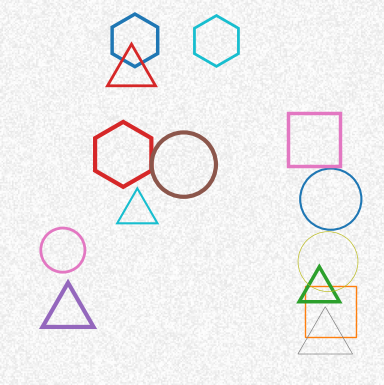[{"shape": "circle", "thickness": 1.5, "radius": 0.4, "center": [0.859, 0.483]}, {"shape": "hexagon", "thickness": 2.5, "radius": 0.34, "center": [0.35, 0.895]}, {"shape": "square", "thickness": 1, "radius": 0.33, "center": [0.858, 0.19]}, {"shape": "triangle", "thickness": 2.5, "radius": 0.3, "center": [0.829, 0.247]}, {"shape": "triangle", "thickness": 2, "radius": 0.36, "center": [0.342, 0.813]}, {"shape": "hexagon", "thickness": 3, "radius": 0.42, "center": [0.32, 0.599]}, {"shape": "triangle", "thickness": 3, "radius": 0.38, "center": [0.177, 0.189]}, {"shape": "circle", "thickness": 3, "radius": 0.42, "center": [0.477, 0.572]}, {"shape": "circle", "thickness": 2, "radius": 0.29, "center": [0.163, 0.35]}, {"shape": "square", "thickness": 2.5, "radius": 0.34, "center": [0.815, 0.638]}, {"shape": "triangle", "thickness": 0.5, "radius": 0.41, "center": [0.845, 0.121]}, {"shape": "circle", "thickness": 0.5, "radius": 0.39, "center": [0.852, 0.32]}, {"shape": "triangle", "thickness": 1.5, "radius": 0.3, "center": [0.357, 0.45]}, {"shape": "hexagon", "thickness": 2, "radius": 0.33, "center": [0.562, 0.894]}]